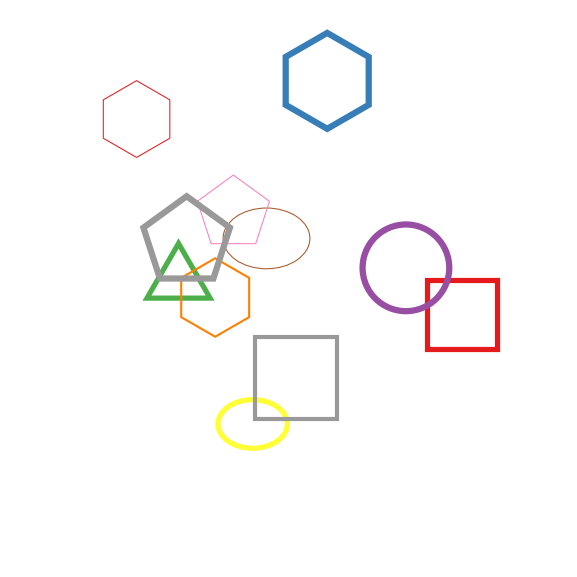[{"shape": "hexagon", "thickness": 0.5, "radius": 0.33, "center": [0.236, 0.793]}, {"shape": "square", "thickness": 2.5, "radius": 0.3, "center": [0.8, 0.455]}, {"shape": "hexagon", "thickness": 3, "radius": 0.42, "center": [0.567, 0.859]}, {"shape": "triangle", "thickness": 2.5, "radius": 0.32, "center": [0.309, 0.514]}, {"shape": "circle", "thickness": 3, "radius": 0.38, "center": [0.703, 0.535]}, {"shape": "hexagon", "thickness": 1, "radius": 0.34, "center": [0.373, 0.484]}, {"shape": "oval", "thickness": 2.5, "radius": 0.3, "center": [0.438, 0.265]}, {"shape": "oval", "thickness": 0.5, "radius": 0.38, "center": [0.461, 0.586]}, {"shape": "pentagon", "thickness": 0.5, "radius": 0.33, "center": [0.404, 0.63]}, {"shape": "pentagon", "thickness": 3, "radius": 0.39, "center": [0.323, 0.581]}, {"shape": "square", "thickness": 2, "radius": 0.36, "center": [0.513, 0.345]}]